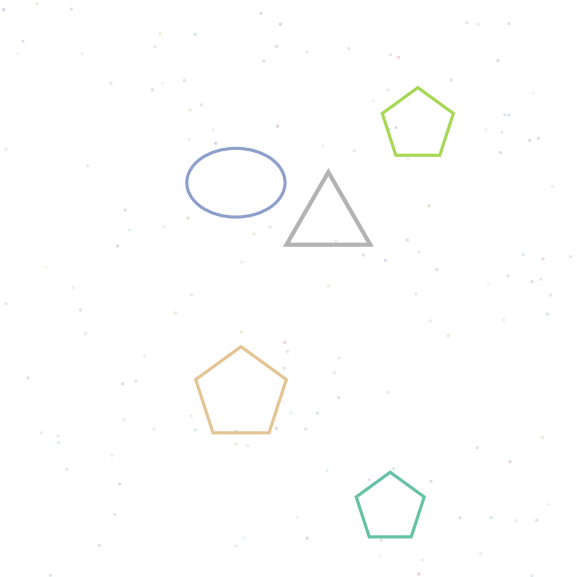[{"shape": "pentagon", "thickness": 1.5, "radius": 0.31, "center": [0.676, 0.12]}, {"shape": "oval", "thickness": 1.5, "radius": 0.43, "center": [0.409, 0.683]}, {"shape": "pentagon", "thickness": 1.5, "radius": 0.32, "center": [0.723, 0.783]}, {"shape": "pentagon", "thickness": 1.5, "radius": 0.41, "center": [0.417, 0.316]}, {"shape": "triangle", "thickness": 2, "radius": 0.42, "center": [0.569, 0.617]}]